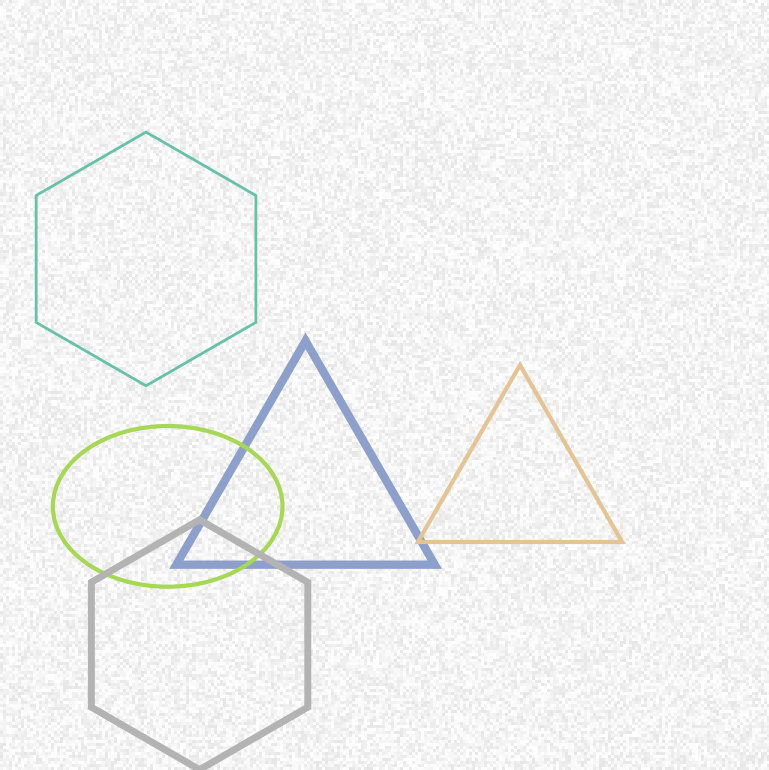[{"shape": "hexagon", "thickness": 1, "radius": 0.82, "center": [0.19, 0.664]}, {"shape": "triangle", "thickness": 3, "radius": 0.97, "center": [0.397, 0.364]}, {"shape": "oval", "thickness": 1.5, "radius": 0.75, "center": [0.218, 0.342]}, {"shape": "triangle", "thickness": 1.5, "radius": 0.77, "center": [0.675, 0.373]}, {"shape": "hexagon", "thickness": 2.5, "radius": 0.81, "center": [0.259, 0.163]}]